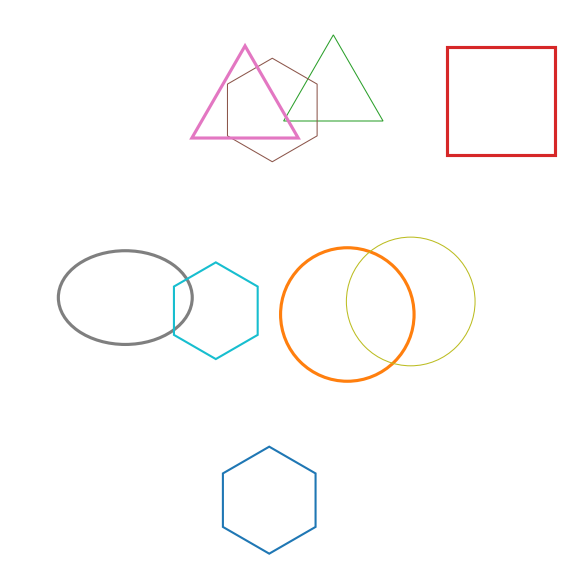[{"shape": "hexagon", "thickness": 1, "radius": 0.46, "center": [0.466, 0.133]}, {"shape": "circle", "thickness": 1.5, "radius": 0.58, "center": [0.601, 0.455]}, {"shape": "triangle", "thickness": 0.5, "radius": 0.5, "center": [0.577, 0.839]}, {"shape": "square", "thickness": 1.5, "radius": 0.47, "center": [0.867, 0.825]}, {"shape": "hexagon", "thickness": 0.5, "radius": 0.45, "center": [0.472, 0.809]}, {"shape": "triangle", "thickness": 1.5, "radius": 0.53, "center": [0.424, 0.813]}, {"shape": "oval", "thickness": 1.5, "radius": 0.58, "center": [0.217, 0.484]}, {"shape": "circle", "thickness": 0.5, "radius": 0.56, "center": [0.711, 0.477]}, {"shape": "hexagon", "thickness": 1, "radius": 0.42, "center": [0.374, 0.461]}]